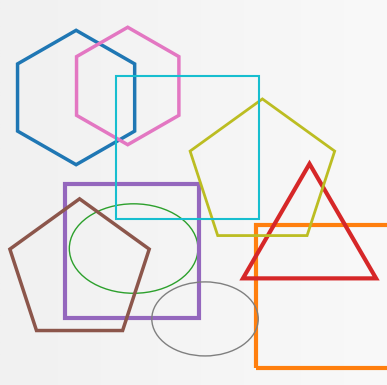[{"shape": "hexagon", "thickness": 2.5, "radius": 0.87, "center": [0.196, 0.747]}, {"shape": "square", "thickness": 3, "radius": 0.93, "center": [0.847, 0.23]}, {"shape": "oval", "thickness": 1, "radius": 0.83, "center": [0.345, 0.354]}, {"shape": "triangle", "thickness": 3, "radius": 0.99, "center": [0.799, 0.376]}, {"shape": "square", "thickness": 3, "radius": 0.87, "center": [0.341, 0.348]}, {"shape": "pentagon", "thickness": 2.5, "radius": 0.95, "center": [0.205, 0.294]}, {"shape": "hexagon", "thickness": 2.5, "radius": 0.76, "center": [0.33, 0.777]}, {"shape": "oval", "thickness": 1, "radius": 0.69, "center": [0.529, 0.172]}, {"shape": "pentagon", "thickness": 2, "radius": 0.98, "center": [0.677, 0.547]}, {"shape": "square", "thickness": 1.5, "radius": 0.92, "center": [0.484, 0.617]}]